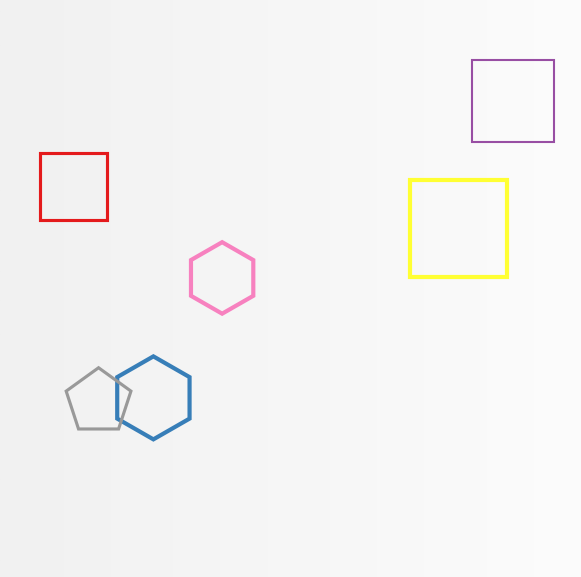[{"shape": "square", "thickness": 1.5, "radius": 0.29, "center": [0.126, 0.677]}, {"shape": "hexagon", "thickness": 2, "radius": 0.36, "center": [0.264, 0.31]}, {"shape": "square", "thickness": 1, "radius": 0.35, "center": [0.883, 0.824]}, {"shape": "square", "thickness": 2, "radius": 0.42, "center": [0.789, 0.604]}, {"shape": "hexagon", "thickness": 2, "radius": 0.31, "center": [0.382, 0.518]}, {"shape": "pentagon", "thickness": 1.5, "radius": 0.29, "center": [0.17, 0.304]}]